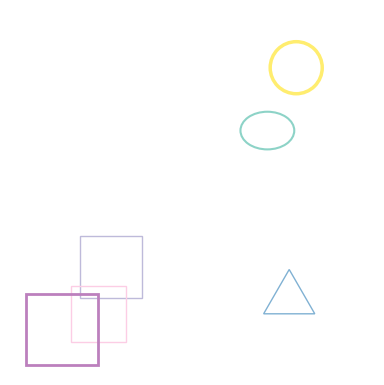[{"shape": "oval", "thickness": 1.5, "radius": 0.35, "center": [0.694, 0.661]}, {"shape": "square", "thickness": 1, "radius": 0.4, "center": [0.287, 0.307]}, {"shape": "triangle", "thickness": 1, "radius": 0.38, "center": [0.751, 0.223]}, {"shape": "square", "thickness": 1, "radius": 0.36, "center": [0.256, 0.185]}, {"shape": "square", "thickness": 2, "radius": 0.46, "center": [0.161, 0.144]}, {"shape": "circle", "thickness": 2.5, "radius": 0.34, "center": [0.769, 0.824]}]